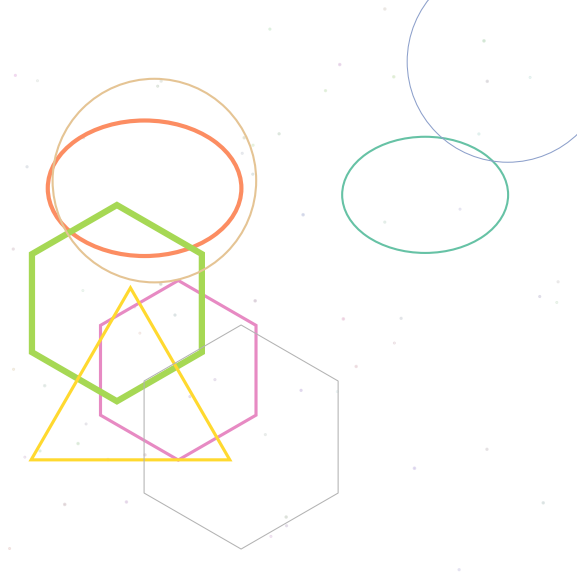[{"shape": "oval", "thickness": 1, "radius": 0.72, "center": [0.736, 0.662]}, {"shape": "oval", "thickness": 2, "radius": 0.84, "center": [0.25, 0.673]}, {"shape": "circle", "thickness": 0.5, "radius": 0.87, "center": [0.879, 0.892]}, {"shape": "hexagon", "thickness": 1.5, "radius": 0.78, "center": [0.309, 0.358]}, {"shape": "hexagon", "thickness": 3, "radius": 0.85, "center": [0.202, 0.474]}, {"shape": "triangle", "thickness": 1.5, "radius": 0.99, "center": [0.226, 0.302]}, {"shape": "circle", "thickness": 1, "radius": 0.88, "center": [0.267, 0.686]}, {"shape": "hexagon", "thickness": 0.5, "radius": 0.97, "center": [0.418, 0.242]}]